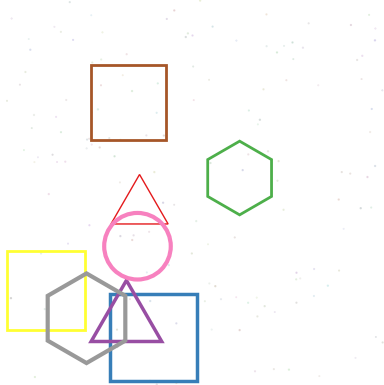[{"shape": "triangle", "thickness": 1, "radius": 0.43, "center": [0.362, 0.461]}, {"shape": "square", "thickness": 2.5, "radius": 0.57, "center": [0.399, 0.123]}, {"shape": "hexagon", "thickness": 2, "radius": 0.48, "center": [0.622, 0.538]}, {"shape": "triangle", "thickness": 2.5, "radius": 0.53, "center": [0.328, 0.166]}, {"shape": "square", "thickness": 2, "radius": 0.51, "center": [0.12, 0.246]}, {"shape": "square", "thickness": 2, "radius": 0.49, "center": [0.333, 0.734]}, {"shape": "circle", "thickness": 3, "radius": 0.43, "center": [0.357, 0.36]}, {"shape": "hexagon", "thickness": 3, "radius": 0.58, "center": [0.225, 0.173]}]